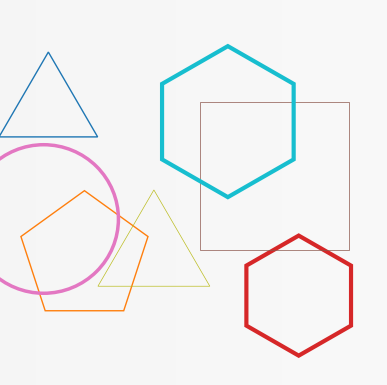[{"shape": "triangle", "thickness": 1, "radius": 0.73, "center": [0.125, 0.718]}, {"shape": "pentagon", "thickness": 1, "radius": 0.86, "center": [0.218, 0.332]}, {"shape": "hexagon", "thickness": 3, "radius": 0.78, "center": [0.771, 0.232]}, {"shape": "square", "thickness": 0.5, "radius": 0.96, "center": [0.708, 0.543]}, {"shape": "circle", "thickness": 2.5, "radius": 0.96, "center": [0.113, 0.431]}, {"shape": "triangle", "thickness": 0.5, "radius": 0.83, "center": [0.397, 0.34]}, {"shape": "hexagon", "thickness": 3, "radius": 0.98, "center": [0.588, 0.684]}]